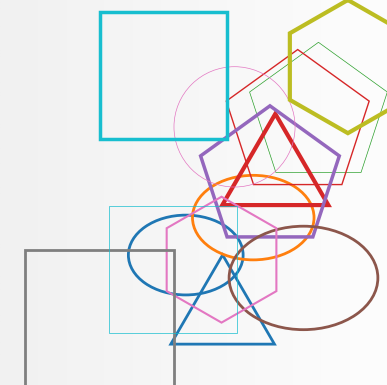[{"shape": "oval", "thickness": 2, "radius": 0.74, "center": [0.479, 0.338]}, {"shape": "triangle", "thickness": 2, "radius": 0.77, "center": [0.575, 0.183]}, {"shape": "oval", "thickness": 2, "radius": 0.78, "center": [0.654, 0.435]}, {"shape": "pentagon", "thickness": 0.5, "radius": 0.93, "center": [0.822, 0.703]}, {"shape": "triangle", "thickness": 3, "radius": 0.79, "center": [0.71, 0.546]}, {"shape": "pentagon", "thickness": 1, "radius": 0.97, "center": [0.768, 0.677]}, {"shape": "pentagon", "thickness": 2.5, "radius": 0.94, "center": [0.697, 0.537]}, {"shape": "oval", "thickness": 2, "radius": 0.96, "center": [0.783, 0.278]}, {"shape": "circle", "thickness": 0.5, "radius": 0.78, "center": [0.605, 0.671]}, {"shape": "hexagon", "thickness": 1.5, "radius": 0.82, "center": [0.572, 0.326]}, {"shape": "square", "thickness": 2, "radius": 0.96, "center": [0.258, 0.157]}, {"shape": "hexagon", "thickness": 3, "radius": 0.86, "center": [0.898, 0.827]}, {"shape": "square", "thickness": 0.5, "radius": 0.82, "center": [0.447, 0.3]}, {"shape": "square", "thickness": 2.5, "radius": 0.82, "center": [0.421, 0.804]}]